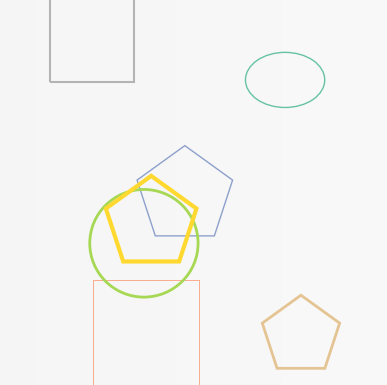[{"shape": "oval", "thickness": 1, "radius": 0.51, "center": [0.736, 0.792]}, {"shape": "square", "thickness": 0.5, "radius": 0.68, "center": [0.376, 0.135]}, {"shape": "pentagon", "thickness": 1, "radius": 0.65, "center": [0.477, 0.492]}, {"shape": "circle", "thickness": 2, "radius": 0.7, "center": [0.371, 0.368]}, {"shape": "pentagon", "thickness": 3, "radius": 0.61, "center": [0.39, 0.42]}, {"shape": "pentagon", "thickness": 2, "radius": 0.52, "center": [0.777, 0.128]}, {"shape": "square", "thickness": 1.5, "radius": 0.54, "center": [0.237, 0.895]}]